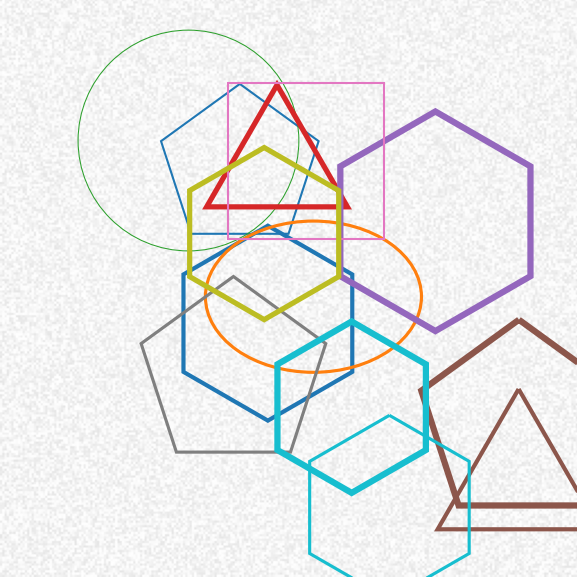[{"shape": "hexagon", "thickness": 2, "radius": 0.84, "center": [0.464, 0.44]}, {"shape": "pentagon", "thickness": 1, "radius": 0.72, "center": [0.415, 0.71]}, {"shape": "oval", "thickness": 1.5, "radius": 0.94, "center": [0.543, 0.485]}, {"shape": "circle", "thickness": 0.5, "radius": 0.96, "center": [0.326, 0.756]}, {"shape": "triangle", "thickness": 2.5, "radius": 0.7, "center": [0.48, 0.711]}, {"shape": "hexagon", "thickness": 3, "radius": 0.95, "center": [0.754, 0.616]}, {"shape": "pentagon", "thickness": 3, "radius": 0.89, "center": [0.899, 0.268]}, {"shape": "triangle", "thickness": 2, "radius": 0.81, "center": [0.898, 0.164]}, {"shape": "square", "thickness": 1, "radius": 0.67, "center": [0.53, 0.721]}, {"shape": "pentagon", "thickness": 1.5, "radius": 0.84, "center": [0.404, 0.352]}, {"shape": "hexagon", "thickness": 2.5, "radius": 0.74, "center": [0.457, 0.595]}, {"shape": "hexagon", "thickness": 1.5, "radius": 0.8, "center": [0.674, 0.12]}, {"shape": "hexagon", "thickness": 3, "radius": 0.74, "center": [0.609, 0.294]}]